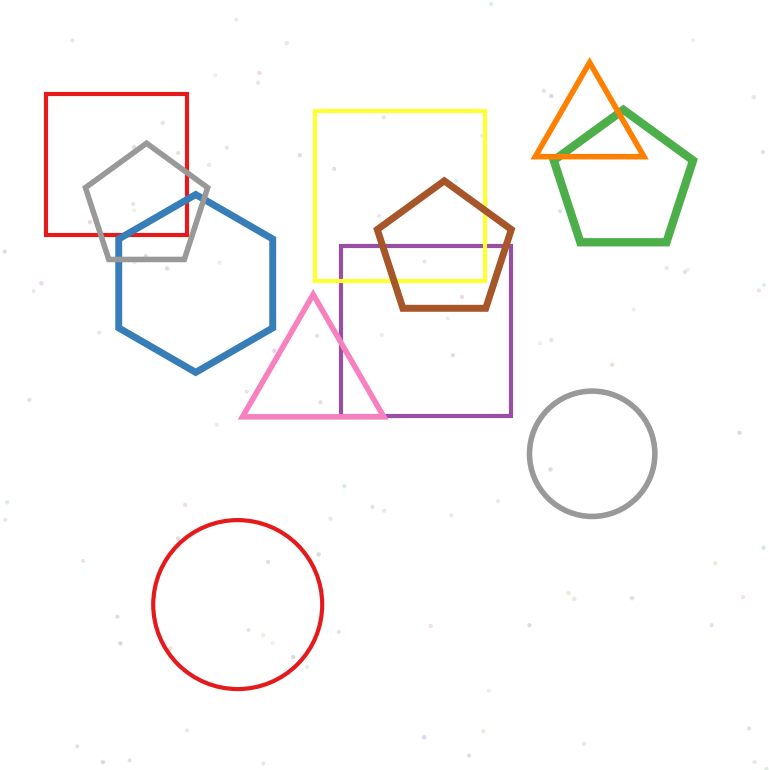[{"shape": "circle", "thickness": 1.5, "radius": 0.55, "center": [0.309, 0.215]}, {"shape": "square", "thickness": 1.5, "radius": 0.46, "center": [0.152, 0.786]}, {"shape": "hexagon", "thickness": 2.5, "radius": 0.58, "center": [0.254, 0.632]}, {"shape": "pentagon", "thickness": 3, "radius": 0.48, "center": [0.81, 0.762]}, {"shape": "square", "thickness": 1.5, "radius": 0.55, "center": [0.553, 0.571]}, {"shape": "triangle", "thickness": 2, "radius": 0.41, "center": [0.766, 0.837]}, {"shape": "square", "thickness": 1.5, "radius": 0.55, "center": [0.519, 0.746]}, {"shape": "pentagon", "thickness": 2.5, "radius": 0.46, "center": [0.577, 0.674]}, {"shape": "triangle", "thickness": 2, "radius": 0.53, "center": [0.407, 0.512]}, {"shape": "pentagon", "thickness": 2, "radius": 0.42, "center": [0.19, 0.731]}, {"shape": "circle", "thickness": 2, "radius": 0.41, "center": [0.769, 0.411]}]